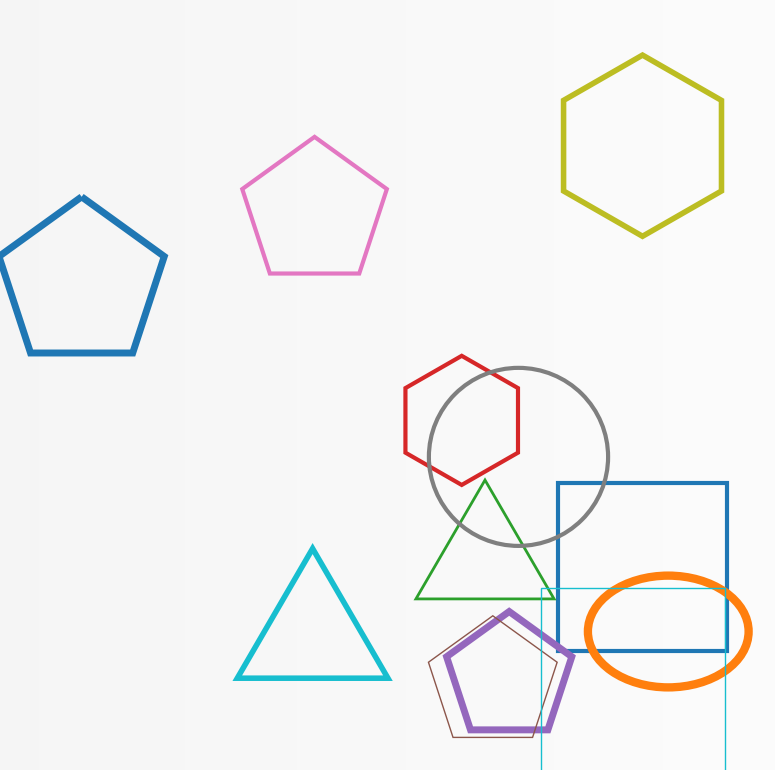[{"shape": "square", "thickness": 1.5, "radius": 0.54, "center": [0.829, 0.264]}, {"shape": "pentagon", "thickness": 2.5, "radius": 0.56, "center": [0.105, 0.632]}, {"shape": "oval", "thickness": 3, "radius": 0.52, "center": [0.862, 0.18]}, {"shape": "triangle", "thickness": 1, "radius": 0.51, "center": [0.626, 0.274]}, {"shape": "hexagon", "thickness": 1.5, "radius": 0.42, "center": [0.596, 0.454]}, {"shape": "pentagon", "thickness": 2.5, "radius": 0.42, "center": [0.657, 0.121]}, {"shape": "pentagon", "thickness": 0.5, "radius": 0.44, "center": [0.636, 0.113]}, {"shape": "pentagon", "thickness": 1.5, "radius": 0.49, "center": [0.406, 0.724]}, {"shape": "circle", "thickness": 1.5, "radius": 0.58, "center": [0.669, 0.407]}, {"shape": "hexagon", "thickness": 2, "radius": 0.59, "center": [0.829, 0.811]}, {"shape": "square", "thickness": 0.5, "radius": 0.59, "center": [0.817, 0.117]}, {"shape": "triangle", "thickness": 2, "radius": 0.56, "center": [0.403, 0.175]}]